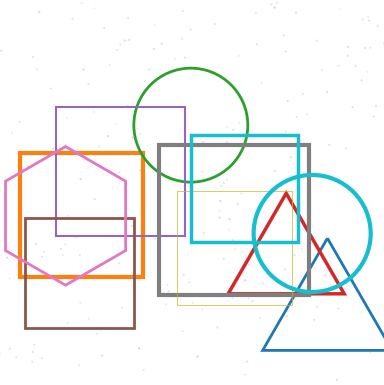[{"shape": "triangle", "thickness": 2, "radius": 0.97, "center": [0.85, 0.187]}, {"shape": "square", "thickness": 3, "radius": 0.8, "center": [0.211, 0.442]}, {"shape": "circle", "thickness": 2, "radius": 0.74, "center": [0.496, 0.675]}, {"shape": "triangle", "thickness": 2.5, "radius": 0.87, "center": [0.743, 0.324]}, {"shape": "square", "thickness": 1.5, "radius": 0.84, "center": [0.314, 0.555]}, {"shape": "square", "thickness": 2, "radius": 0.71, "center": [0.207, 0.291]}, {"shape": "hexagon", "thickness": 2, "radius": 0.9, "center": [0.17, 0.439]}, {"shape": "square", "thickness": 3, "radius": 0.97, "center": [0.608, 0.428]}, {"shape": "square", "thickness": 0.5, "radius": 0.75, "center": [0.61, 0.356]}, {"shape": "circle", "thickness": 3, "radius": 0.76, "center": [0.811, 0.394]}, {"shape": "square", "thickness": 2.5, "radius": 0.7, "center": [0.634, 0.511]}]